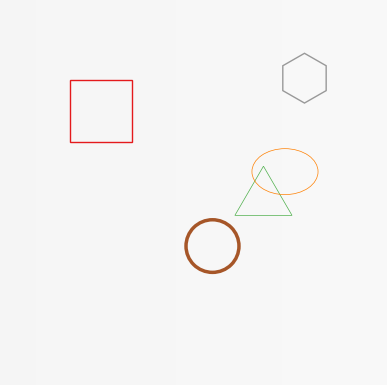[{"shape": "square", "thickness": 1, "radius": 0.4, "center": [0.26, 0.712]}, {"shape": "triangle", "thickness": 0.5, "radius": 0.43, "center": [0.68, 0.483]}, {"shape": "oval", "thickness": 0.5, "radius": 0.43, "center": [0.735, 0.554]}, {"shape": "circle", "thickness": 2.5, "radius": 0.34, "center": [0.548, 0.361]}, {"shape": "hexagon", "thickness": 1, "radius": 0.32, "center": [0.786, 0.797]}]